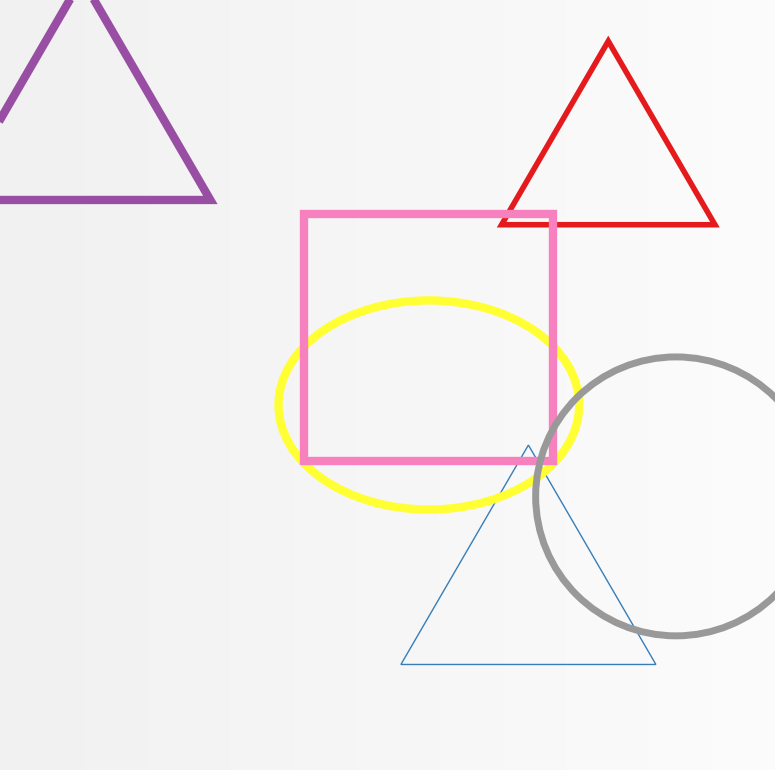[{"shape": "triangle", "thickness": 2, "radius": 0.79, "center": [0.785, 0.788]}, {"shape": "triangle", "thickness": 0.5, "radius": 0.95, "center": [0.682, 0.232]}, {"shape": "triangle", "thickness": 3, "radius": 0.96, "center": [0.106, 0.836]}, {"shape": "oval", "thickness": 3, "radius": 0.97, "center": [0.553, 0.474]}, {"shape": "square", "thickness": 3, "radius": 0.8, "center": [0.553, 0.562]}, {"shape": "circle", "thickness": 2.5, "radius": 0.91, "center": [0.872, 0.355]}]